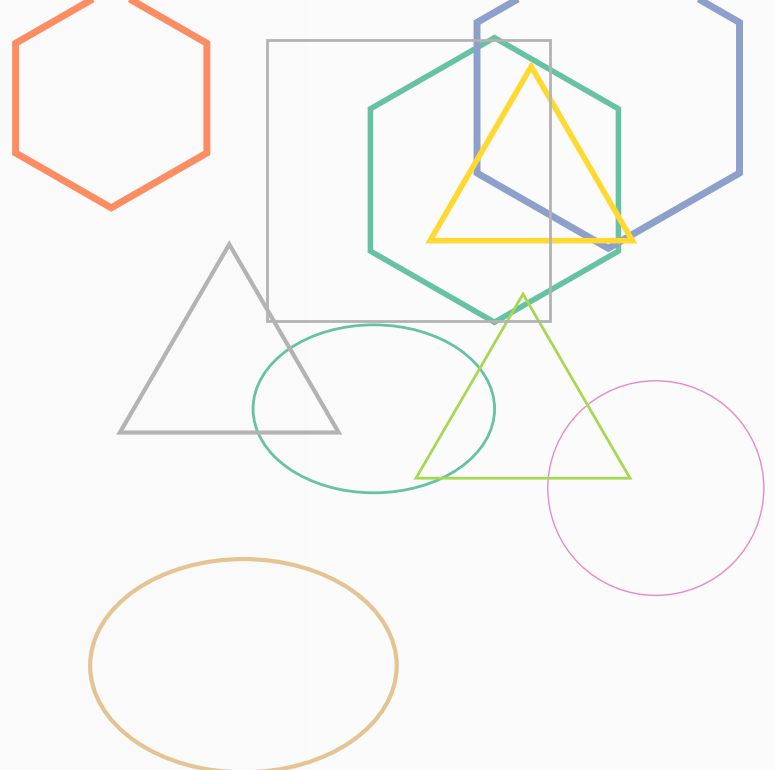[{"shape": "hexagon", "thickness": 2, "radius": 0.92, "center": [0.638, 0.766]}, {"shape": "oval", "thickness": 1, "radius": 0.78, "center": [0.482, 0.469]}, {"shape": "hexagon", "thickness": 2.5, "radius": 0.71, "center": [0.144, 0.873]}, {"shape": "hexagon", "thickness": 2.5, "radius": 0.98, "center": [0.785, 0.873]}, {"shape": "circle", "thickness": 0.5, "radius": 0.7, "center": [0.846, 0.366]}, {"shape": "triangle", "thickness": 1, "radius": 0.8, "center": [0.675, 0.459]}, {"shape": "triangle", "thickness": 2, "radius": 0.75, "center": [0.685, 0.763]}, {"shape": "oval", "thickness": 1.5, "radius": 0.99, "center": [0.314, 0.135]}, {"shape": "triangle", "thickness": 1.5, "radius": 0.81, "center": [0.296, 0.52]}, {"shape": "square", "thickness": 1, "radius": 0.91, "center": [0.527, 0.766]}]